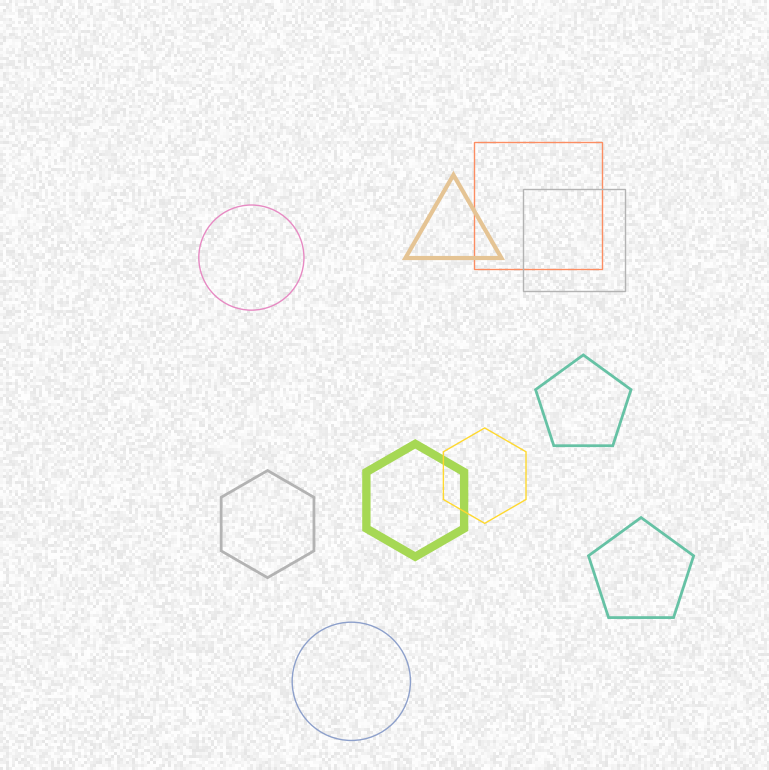[{"shape": "pentagon", "thickness": 1, "radius": 0.33, "center": [0.758, 0.474]}, {"shape": "pentagon", "thickness": 1, "radius": 0.36, "center": [0.833, 0.256]}, {"shape": "square", "thickness": 0.5, "radius": 0.41, "center": [0.699, 0.733]}, {"shape": "circle", "thickness": 0.5, "radius": 0.38, "center": [0.456, 0.115]}, {"shape": "circle", "thickness": 0.5, "radius": 0.34, "center": [0.326, 0.665]}, {"shape": "hexagon", "thickness": 3, "radius": 0.37, "center": [0.539, 0.35]}, {"shape": "hexagon", "thickness": 0.5, "radius": 0.31, "center": [0.629, 0.382]}, {"shape": "triangle", "thickness": 1.5, "radius": 0.36, "center": [0.589, 0.701]}, {"shape": "square", "thickness": 0.5, "radius": 0.33, "center": [0.745, 0.689]}, {"shape": "hexagon", "thickness": 1, "radius": 0.35, "center": [0.347, 0.319]}]